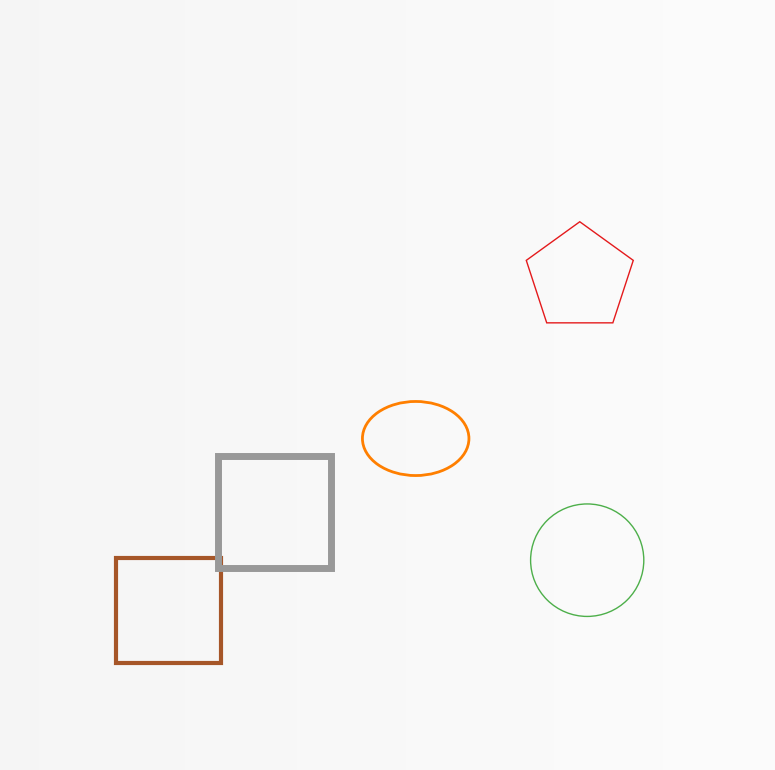[{"shape": "pentagon", "thickness": 0.5, "radius": 0.36, "center": [0.748, 0.639]}, {"shape": "circle", "thickness": 0.5, "radius": 0.37, "center": [0.758, 0.272]}, {"shape": "oval", "thickness": 1, "radius": 0.34, "center": [0.536, 0.431]}, {"shape": "square", "thickness": 1.5, "radius": 0.34, "center": [0.218, 0.208]}, {"shape": "square", "thickness": 2.5, "radius": 0.36, "center": [0.354, 0.335]}]